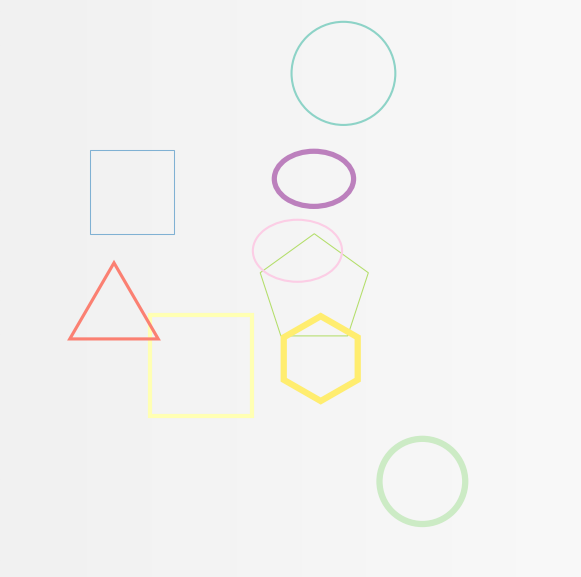[{"shape": "circle", "thickness": 1, "radius": 0.45, "center": [0.591, 0.872]}, {"shape": "square", "thickness": 2, "radius": 0.44, "center": [0.345, 0.367]}, {"shape": "triangle", "thickness": 1.5, "radius": 0.44, "center": [0.196, 0.456]}, {"shape": "square", "thickness": 0.5, "radius": 0.36, "center": [0.227, 0.667]}, {"shape": "pentagon", "thickness": 0.5, "radius": 0.49, "center": [0.541, 0.497]}, {"shape": "oval", "thickness": 1, "radius": 0.38, "center": [0.512, 0.565]}, {"shape": "oval", "thickness": 2.5, "radius": 0.34, "center": [0.54, 0.689]}, {"shape": "circle", "thickness": 3, "radius": 0.37, "center": [0.727, 0.165]}, {"shape": "hexagon", "thickness": 3, "radius": 0.37, "center": [0.552, 0.378]}]